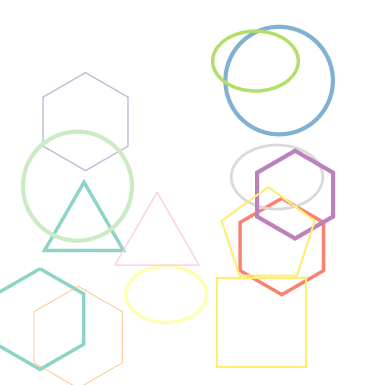[{"shape": "triangle", "thickness": 2.5, "radius": 0.59, "center": [0.218, 0.409]}, {"shape": "hexagon", "thickness": 2.5, "radius": 0.65, "center": [0.104, 0.171]}, {"shape": "oval", "thickness": 2.5, "radius": 0.52, "center": [0.432, 0.235]}, {"shape": "hexagon", "thickness": 1, "radius": 0.64, "center": [0.222, 0.684]}, {"shape": "hexagon", "thickness": 2.5, "radius": 0.63, "center": [0.732, 0.36]}, {"shape": "circle", "thickness": 3, "radius": 0.7, "center": [0.725, 0.791]}, {"shape": "hexagon", "thickness": 0.5, "radius": 0.66, "center": [0.203, 0.124]}, {"shape": "oval", "thickness": 2.5, "radius": 0.56, "center": [0.664, 0.841]}, {"shape": "triangle", "thickness": 1, "radius": 0.63, "center": [0.408, 0.375]}, {"shape": "oval", "thickness": 2, "radius": 0.59, "center": [0.72, 0.54]}, {"shape": "hexagon", "thickness": 3, "radius": 0.57, "center": [0.766, 0.494]}, {"shape": "circle", "thickness": 3, "radius": 0.71, "center": [0.201, 0.516]}, {"shape": "square", "thickness": 1.5, "radius": 0.58, "center": [0.679, 0.162]}, {"shape": "pentagon", "thickness": 1.5, "radius": 0.64, "center": [0.697, 0.387]}]